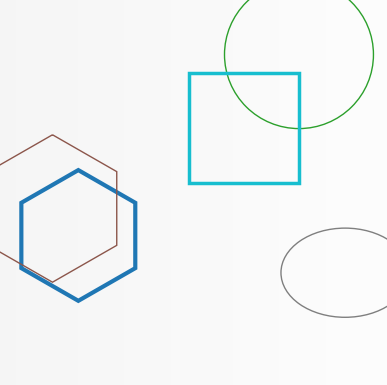[{"shape": "hexagon", "thickness": 3, "radius": 0.85, "center": [0.202, 0.388]}, {"shape": "circle", "thickness": 1, "radius": 0.96, "center": [0.772, 0.858]}, {"shape": "hexagon", "thickness": 1, "radius": 0.96, "center": [0.135, 0.458]}, {"shape": "oval", "thickness": 1, "radius": 0.83, "center": [0.891, 0.292]}, {"shape": "square", "thickness": 2.5, "radius": 0.71, "center": [0.631, 0.667]}]